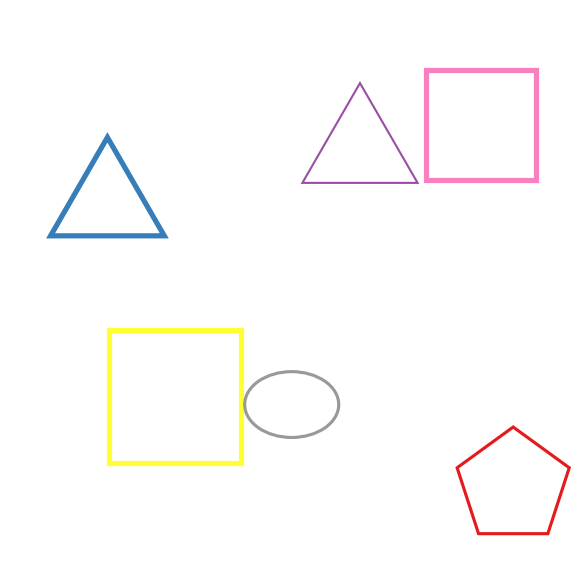[{"shape": "pentagon", "thickness": 1.5, "radius": 0.51, "center": [0.889, 0.158]}, {"shape": "triangle", "thickness": 2.5, "radius": 0.57, "center": [0.186, 0.648]}, {"shape": "triangle", "thickness": 1, "radius": 0.58, "center": [0.623, 0.74]}, {"shape": "square", "thickness": 2.5, "radius": 0.57, "center": [0.303, 0.313]}, {"shape": "square", "thickness": 2.5, "radius": 0.48, "center": [0.832, 0.783]}, {"shape": "oval", "thickness": 1.5, "radius": 0.41, "center": [0.505, 0.299]}]